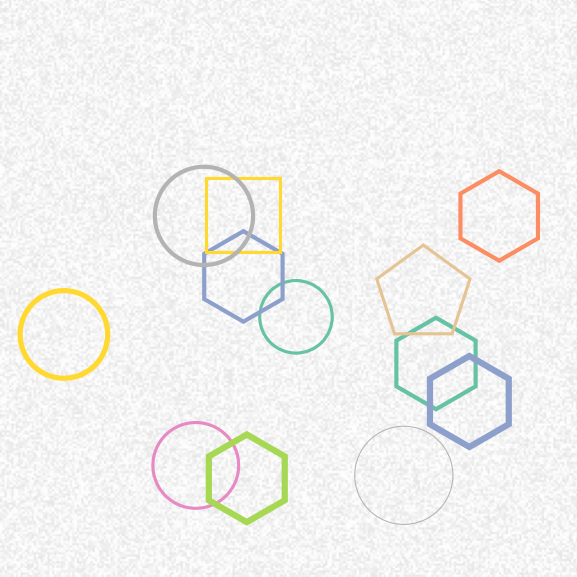[{"shape": "hexagon", "thickness": 2, "radius": 0.4, "center": [0.755, 0.37]}, {"shape": "circle", "thickness": 1.5, "radius": 0.31, "center": [0.513, 0.451]}, {"shape": "hexagon", "thickness": 2, "radius": 0.39, "center": [0.864, 0.625]}, {"shape": "hexagon", "thickness": 2, "radius": 0.39, "center": [0.421, 0.52]}, {"shape": "hexagon", "thickness": 3, "radius": 0.39, "center": [0.813, 0.304]}, {"shape": "circle", "thickness": 1.5, "radius": 0.37, "center": [0.339, 0.193]}, {"shape": "hexagon", "thickness": 3, "radius": 0.38, "center": [0.427, 0.171]}, {"shape": "square", "thickness": 1.5, "radius": 0.32, "center": [0.42, 0.627]}, {"shape": "circle", "thickness": 2.5, "radius": 0.38, "center": [0.111, 0.42]}, {"shape": "pentagon", "thickness": 1.5, "radius": 0.42, "center": [0.733, 0.49]}, {"shape": "circle", "thickness": 2, "radius": 0.43, "center": [0.353, 0.625]}, {"shape": "circle", "thickness": 0.5, "radius": 0.43, "center": [0.699, 0.176]}]